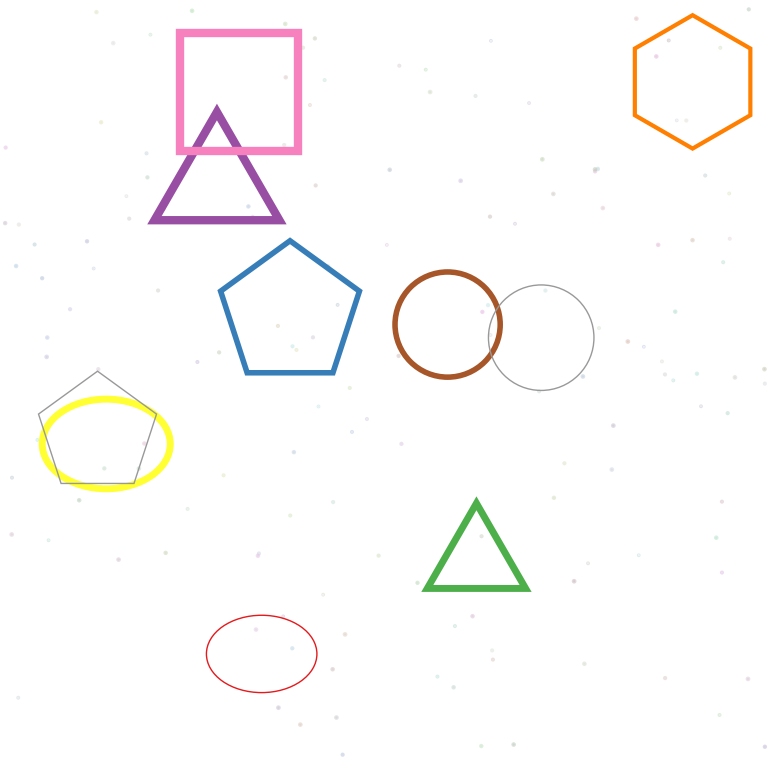[{"shape": "oval", "thickness": 0.5, "radius": 0.36, "center": [0.34, 0.151]}, {"shape": "pentagon", "thickness": 2, "radius": 0.47, "center": [0.377, 0.593]}, {"shape": "triangle", "thickness": 2.5, "radius": 0.37, "center": [0.619, 0.273]}, {"shape": "triangle", "thickness": 3, "radius": 0.47, "center": [0.282, 0.761]}, {"shape": "hexagon", "thickness": 1.5, "radius": 0.43, "center": [0.899, 0.894]}, {"shape": "oval", "thickness": 2.5, "radius": 0.42, "center": [0.138, 0.423]}, {"shape": "circle", "thickness": 2, "radius": 0.34, "center": [0.581, 0.578]}, {"shape": "square", "thickness": 3, "radius": 0.38, "center": [0.31, 0.88]}, {"shape": "pentagon", "thickness": 0.5, "radius": 0.4, "center": [0.127, 0.437]}, {"shape": "circle", "thickness": 0.5, "radius": 0.34, "center": [0.703, 0.561]}]